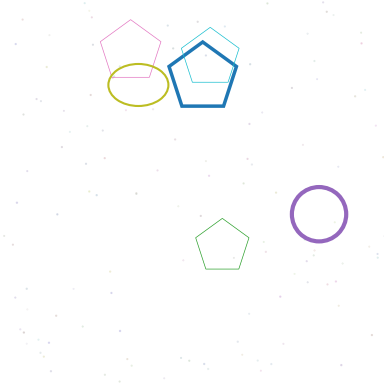[{"shape": "pentagon", "thickness": 2.5, "radius": 0.46, "center": [0.527, 0.799]}, {"shape": "pentagon", "thickness": 0.5, "radius": 0.36, "center": [0.577, 0.36]}, {"shape": "circle", "thickness": 3, "radius": 0.35, "center": [0.829, 0.444]}, {"shape": "pentagon", "thickness": 0.5, "radius": 0.41, "center": [0.339, 0.866]}, {"shape": "oval", "thickness": 1.5, "radius": 0.39, "center": [0.359, 0.779]}, {"shape": "pentagon", "thickness": 0.5, "radius": 0.39, "center": [0.546, 0.85]}]